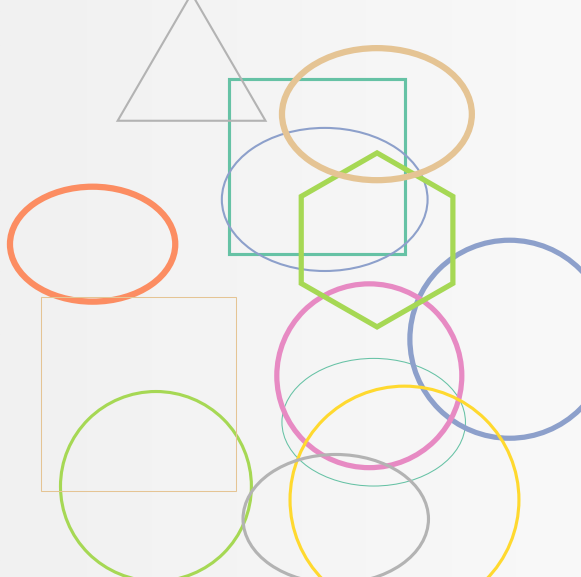[{"shape": "oval", "thickness": 0.5, "radius": 0.79, "center": [0.643, 0.268]}, {"shape": "square", "thickness": 1.5, "radius": 0.76, "center": [0.545, 0.711]}, {"shape": "oval", "thickness": 3, "radius": 0.71, "center": [0.159, 0.576]}, {"shape": "circle", "thickness": 2.5, "radius": 0.86, "center": [0.877, 0.412]}, {"shape": "oval", "thickness": 1, "radius": 0.88, "center": [0.559, 0.654]}, {"shape": "circle", "thickness": 2.5, "radius": 0.8, "center": [0.635, 0.348]}, {"shape": "circle", "thickness": 1.5, "radius": 0.82, "center": [0.268, 0.157]}, {"shape": "hexagon", "thickness": 2.5, "radius": 0.75, "center": [0.649, 0.584]}, {"shape": "circle", "thickness": 1.5, "radius": 0.98, "center": [0.696, 0.134]}, {"shape": "oval", "thickness": 3, "radius": 0.82, "center": [0.648, 0.801]}, {"shape": "square", "thickness": 0.5, "radius": 0.84, "center": [0.238, 0.318]}, {"shape": "triangle", "thickness": 1, "radius": 0.73, "center": [0.33, 0.863]}, {"shape": "oval", "thickness": 1.5, "radius": 0.8, "center": [0.578, 0.1]}]